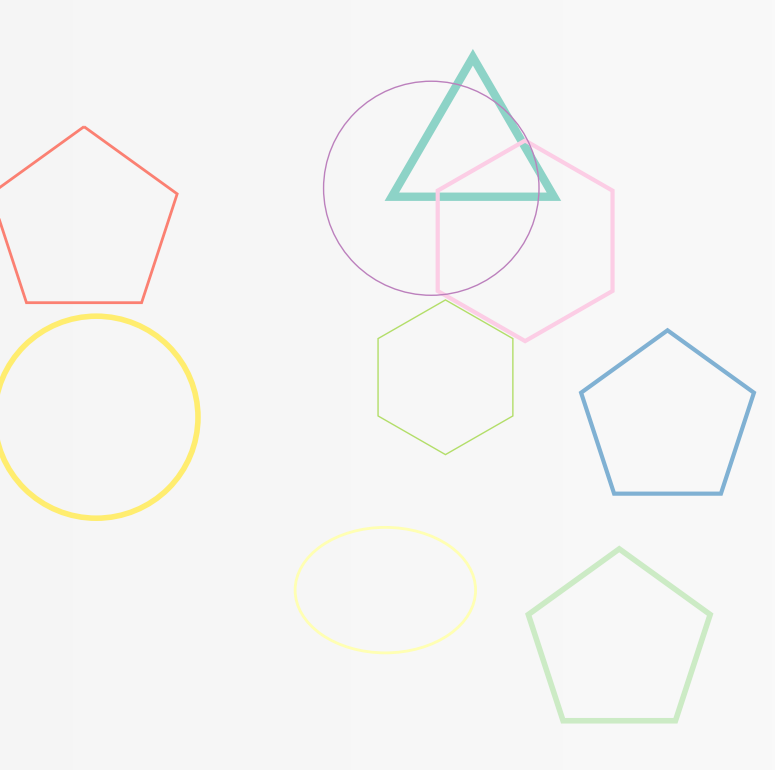[{"shape": "triangle", "thickness": 3, "radius": 0.6, "center": [0.61, 0.805]}, {"shape": "oval", "thickness": 1, "radius": 0.58, "center": [0.497, 0.234]}, {"shape": "pentagon", "thickness": 1, "radius": 0.63, "center": [0.108, 0.709]}, {"shape": "pentagon", "thickness": 1.5, "radius": 0.59, "center": [0.861, 0.454]}, {"shape": "hexagon", "thickness": 0.5, "radius": 0.5, "center": [0.575, 0.51]}, {"shape": "hexagon", "thickness": 1.5, "radius": 0.65, "center": [0.678, 0.687]}, {"shape": "circle", "thickness": 0.5, "radius": 0.69, "center": [0.556, 0.756]}, {"shape": "pentagon", "thickness": 2, "radius": 0.62, "center": [0.799, 0.164]}, {"shape": "circle", "thickness": 2, "radius": 0.66, "center": [0.124, 0.458]}]